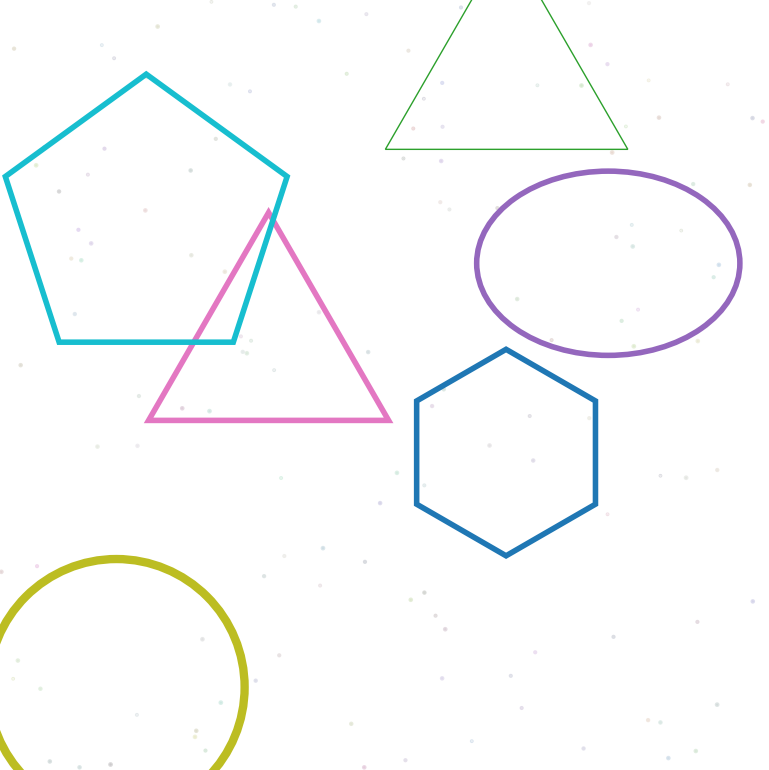[{"shape": "hexagon", "thickness": 2, "radius": 0.67, "center": [0.657, 0.412]}, {"shape": "triangle", "thickness": 0.5, "radius": 0.91, "center": [0.658, 0.897]}, {"shape": "oval", "thickness": 2, "radius": 0.85, "center": [0.79, 0.658]}, {"shape": "triangle", "thickness": 2, "radius": 0.9, "center": [0.349, 0.544]}, {"shape": "circle", "thickness": 3, "radius": 0.83, "center": [0.151, 0.108]}, {"shape": "pentagon", "thickness": 2, "radius": 0.96, "center": [0.19, 0.711]}]